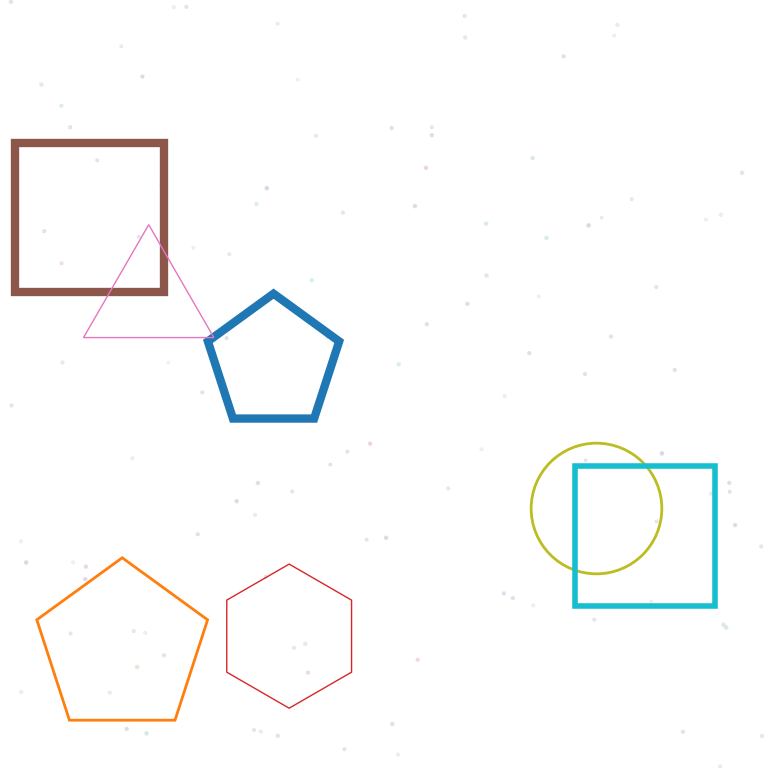[{"shape": "pentagon", "thickness": 3, "radius": 0.45, "center": [0.355, 0.529]}, {"shape": "pentagon", "thickness": 1, "radius": 0.58, "center": [0.159, 0.159]}, {"shape": "hexagon", "thickness": 0.5, "radius": 0.47, "center": [0.376, 0.174]}, {"shape": "square", "thickness": 3, "radius": 0.48, "center": [0.116, 0.717]}, {"shape": "triangle", "thickness": 0.5, "radius": 0.49, "center": [0.193, 0.61]}, {"shape": "circle", "thickness": 1, "radius": 0.42, "center": [0.775, 0.34]}, {"shape": "square", "thickness": 2, "radius": 0.45, "center": [0.838, 0.304]}]